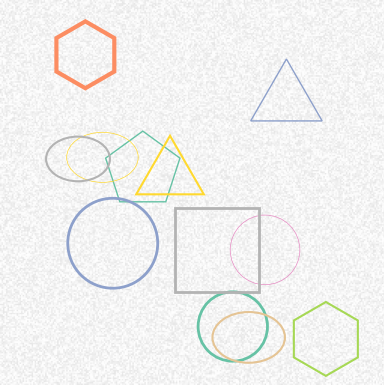[{"shape": "circle", "thickness": 2, "radius": 0.45, "center": [0.605, 0.152]}, {"shape": "pentagon", "thickness": 1, "radius": 0.51, "center": [0.371, 0.558]}, {"shape": "hexagon", "thickness": 3, "radius": 0.43, "center": [0.222, 0.858]}, {"shape": "triangle", "thickness": 1, "radius": 0.54, "center": [0.744, 0.74]}, {"shape": "circle", "thickness": 2, "radius": 0.58, "center": [0.293, 0.368]}, {"shape": "circle", "thickness": 0.5, "radius": 0.45, "center": [0.688, 0.351]}, {"shape": "hexagon", "thickness": 1.5, "radius": 0.48, "center": [0.846, 0.12]}, {"shape": "oval", "thickness": 0.5, "radius": 0.46, "center": [0.266, 0.591]}, {"shape": "triangle", "thickness": 1.5, "radius": 0.51, "center": [0.442, 0.546]}, {"shape": "oval", "thickness": 1.5, "radius": 0.47, "center": [0.646, 0.124]}, {"shape": "oval", "thickness": 1.5, "radius": 0.41, "center": [0.203, 0.587]}, {"shape": "square", "thickness": 2, "radius": 0.54, "center": [0.564, 0.35]}]